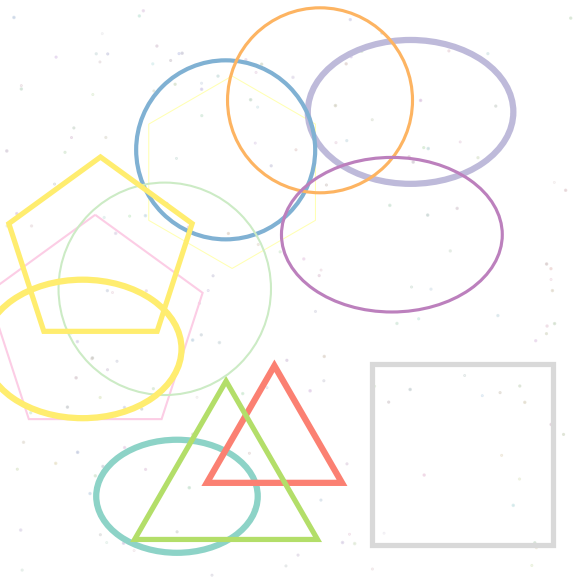[{"shape": "oval", "thickness": 3, "radius": 0.7, "center": [0.306, 0.14]}, {"shape": "hexagon", "thickness": 0.5, "radius": 0.83, "center": [0.402, 0.701]}, {"shape": "oval", "thickness": 3, "radius": 0.89, "center": [0.711, 0.805]}, {"shape": "triangle", "thickness": 3, "radius": 0.68, "center": [0.475, 0.231]}, {"shape": "circle", "thickness": 2, "radius": 0.78, "center": [0.391, 0.74]}, {"shape": "circle", "thickness": 1.5, "radius": 0.8, "center": [0.554, 0.825]}, {"shape": "triangle", "thickness": 2.5, "radius": 0.91, "center": [0.391, 0.156]}, {"shape": "pentagon", "thickness": 1, "radius": 0.98, "center": [0.165, 0.432]}, {"shape": "square", "thickness": 2.5, "radius": 0.78, "center": [0.8, 0.212]}, {"shape": "oval", "thickness": 1.5, "radius": 0.96, "center": [0.679, 0.593]}, {"shape": "circle", "thickness": 1, "radius": 0.92, "center": [0.285, 0.499]}, {"shape": "oval", "thickness": 3, "radius": 0.86, "center": [0.143, 0.395]}, {"shape": "pentagon", "thickness": 2.5, "radius": 0.83, "center": [0.174, 0.56]}]